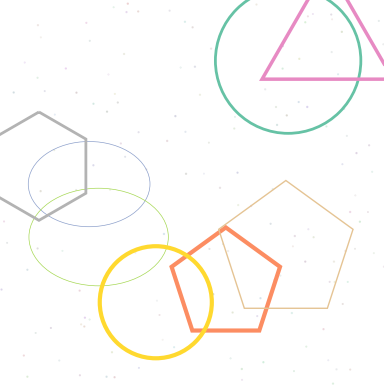[{"shape": "circle", "thickness": 2, "radius": 0.94, "center": [0.748, 0.843]}, {"shape": "pentagon", "thickness": 3, "radius": 0.74, "center": [0.587, 0.261]}, {"shape": "oval", "thickness": 0.5, "radius": 0.79, "center": [0.232, 0.522]}, {"shape": "triangle", "thickness": 2.5, "radius": 0.98, "center": [0.851, 0.893]}, {"shape": "oval", "thickness": 0.5, "radius": 0.91, "center": [0.256, 0.384]}, {"shape": "circle", "thickness": 3, "radius": 0.73, "center": [0.405, 0.215]}, {"shape": "pentagon", "thickness": 1, "radius": 0.92, "center": [0.742, 0.348]}, {"shape": "hexagon", "thickness": 2, "radius": 0.7, "center": [0.101, 0.568]}]